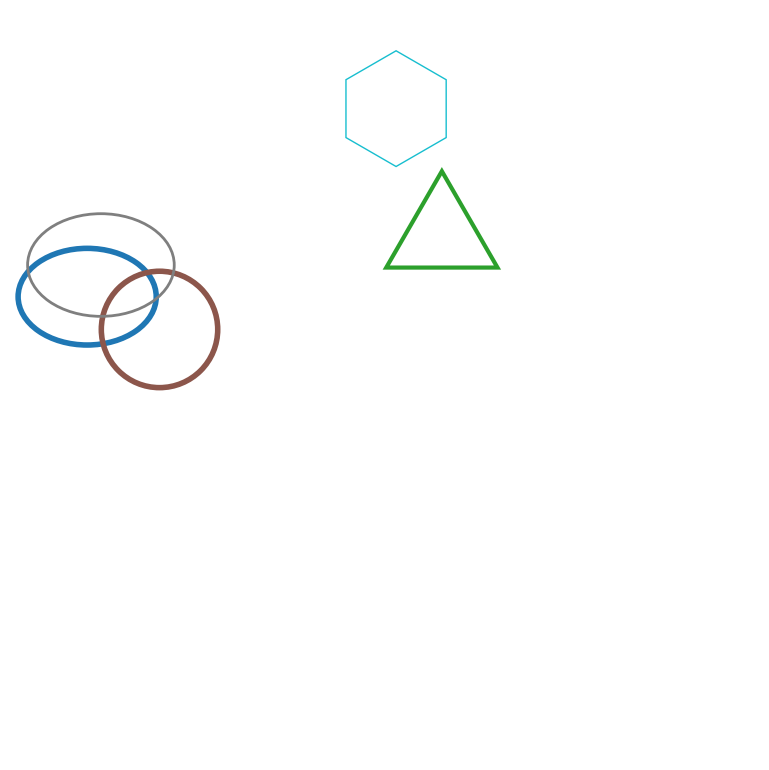[{"shape": "oval", "thickness": 2, "radius": 0.45, "center": [0.113, 0.615]}, {"shape": "triangle", "thickness": 1.5, "radius": 0.42, "center": [0.574, 0.694]}, {"shape": "circle", "thickness": 2, "radius": 0.38, "center": [0.207, 0.572]}, {"shape": "oval", "thickness": 1, "radius": 0.48, "center": [0.131, 0.656]}, {"shape": "hexagon", "thickness": 0.5, "radius": 0.38, "center": [0.514, 0.859]}]